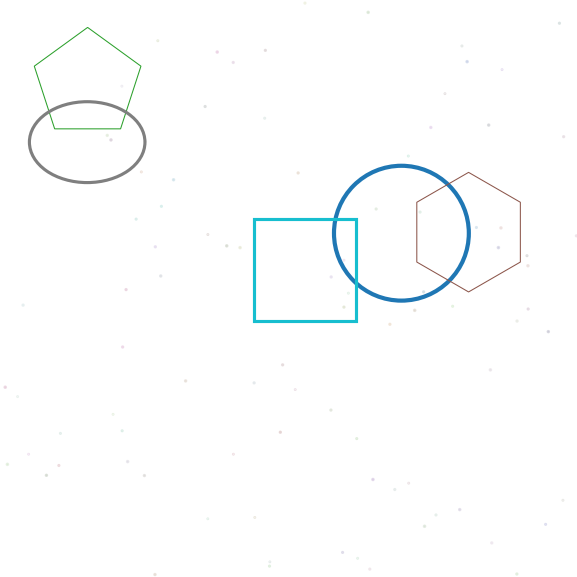[{"shape": "circle", "thickness": 2, "radius": 0.58, "center": [0.695, 0.595]}, {"shape": "pentagon", "thickness": 0.5, "radius": 0.49, "center": [0.152, 0.855]}, {"shape": "hexagon", "thickness": 0.5, "radius": 0.52, "center": [0.811, 0.597]}, {"shape": "oval", "thickness": 1.5, "radius": 0.5, "center": [0.151, 0.753]}, {"shape": "square", "thickness": 1.5, "radius": 0.44, "center": [0.528, 0.532]}]